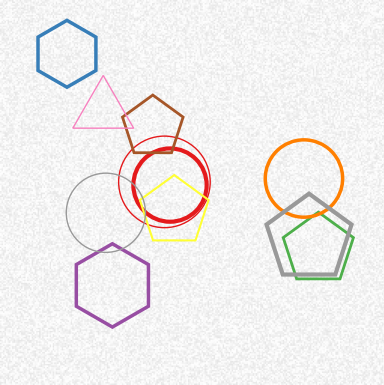[{"shape": "circle", "thickness": 1, "radius": 0.59, "center": [0.427, 0.528]}, {"shape": "circle", "thickness": 3, "radius": 0.48, "center": [0.442, 0.519]}, {"shape": "hexagon", "thickness": 2.5, "radius": 0.43, "center": [0.174, 0.86]}, {"shape": "pentagon", "thickness": 2, "radius": 0.48, "center": [0.827, 0.353]}, {"shape": "hexagon", "thickness": 2.5, "radius": 0.54, "center": [0.292, 0.259]}, {"shape": "circle", "thickness": 2.5, "radius": 0.5, "center": [0.789, 0.536]}, {"shape": "pentagon", "thickness": 1.5, "radius": 0.47, "center": [0.453, 0.451]}, {"shape": "pentagon", "thickness": 2, "radius": 0.41, "center": [0.397, 0.67]}, {"shape": "triangle", "thickness": 1, "radius": 0.46, "center": [0.268, 0.713]}, {"shape": "pentagon", "thickness": 3, "radius": 0.58, "center": [0.803, 0.381]}, {"shape": "circle", "thickness": 1, "radius": 0.51, "center": [0.275, 0.447]}]